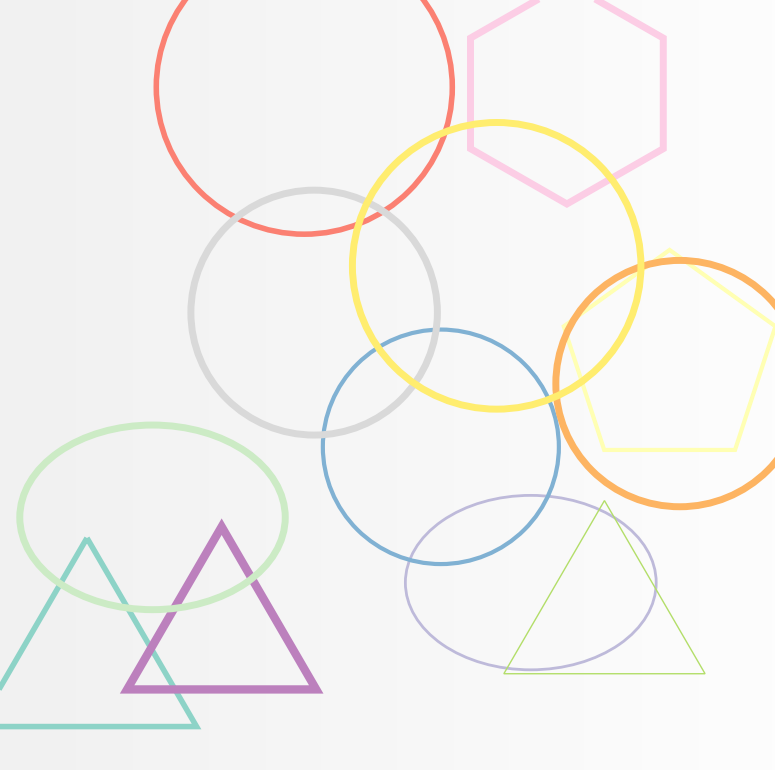[{"shape": "triangle", "thickness": 2, "radius": 0.82, "center": [0.112, 0.138]}, {"shape": "pentagon", "thickness": 1.5, "radius": 0.72, "center": [0.864, 0.532]}, {"shape": "oval", "thickness": 1, "radius": 0.81, "center": [0.685, 0.243]}, {"shape": "circle", "thickness": 2, "radius": 0.95, "center": [0.393, 0.887]}, {"shape": "circle", "thickness": 1.5, "radius": 0.76, "center": [0.569, 0.42]}, {"shape": "circle", "thickness": 2.5, "radius": 0.8, "center": [0.877, 0.502]}, {"shape": "triangle", "thickness": 0.5, "radius": 0.75, "center": [0.78, 0.2]}, {"shape": "hexagon", "thickness": 2.5, "radius": 0.72, "center": [0.731, 0.879]}, {"shape": "circle", "thickness": 2.5, "radius": 0.8, "center": [0.405, 0.594]}, {"shape": "triangle", "thickness": 3, "radius": 0.7, "center": [0.286, 0.175]}, {"shape": "oval", "thickness": 2.5, "radius": 0.86, "center": [0.197, 0.328]}, {"shape": "circle", "thickness": 2.5, "radius": 0.93, "center": [0.641, 0.655]}]